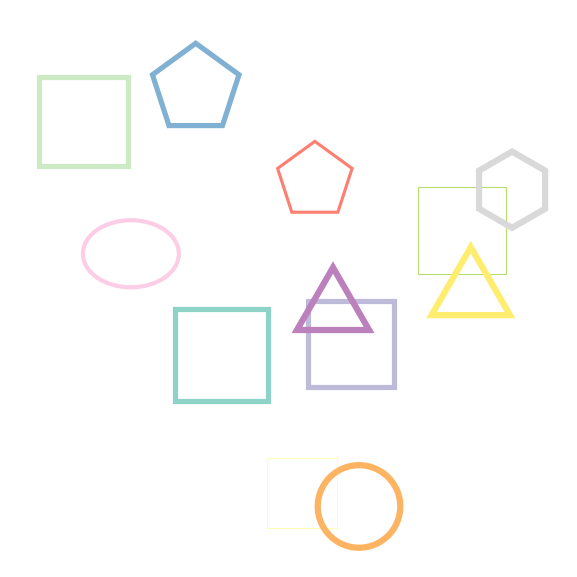[{"shape": "square", "thickness": 2.5, "radius": 0.4, "center": [0.384, 0.384]}, {"shape": "square", "thickness": 0.5, "radius": 0.3, "center": [0.523, 0.146]}, {"shape": "square", "thickness": 2.5, "radius": 0.37, "center": [0.608, 0.403]}, {"shape": "pentagon", "thickness": 1.5, "radius": 0.34, "center": [0.545, 0.687]}, {"shape": "pentagon", "thickness": 2.5, "radius": 0.39, "center": [0.339, 0.845]}, {"shape": "circle", "thickness": 3, "radius": 0.36, "center": [0.622, 0.122]}, {"shape": "square", "thickness": 0.5, "radius": 0.38, "center": [0.8, 0.6]}, {"shape": "oval", "thickness": 2, "radius": 0.42, "center": [0.227, 0.56]}, {"shape": "hexagon", "thickness": 3, "radius": 0.33, "center": [0.887, 0.671]}, {"shape": "triangle", "thickness": 3, "radius": 0.36, "center": [0.577, 0.464]}, {"shape": "square", "thickness": 2.5, "radius": 0.39, "center": [0.144, 0.788]}, {"shape": "triangle", "thickness": 3, "radius": 0.39, "center": [0.815, 0.493]}]